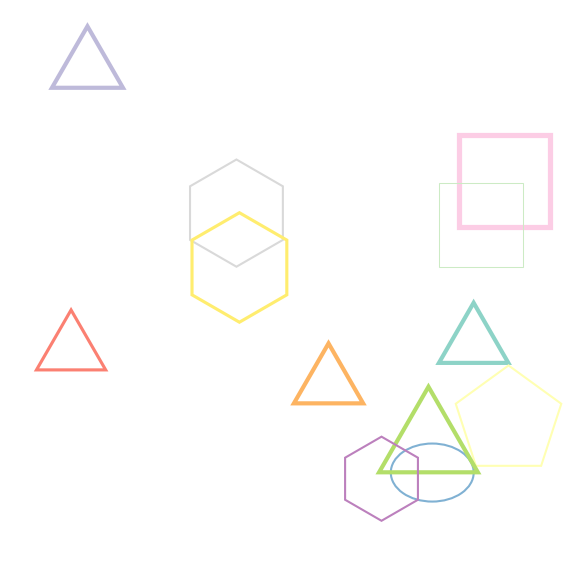[{"shape": "triangle", "thickness": 2, "radius": 0.35, "center": [0.82, 0.405]}, {"shape": "pentagon", "thickness": 1, "radius": 0.48, "center": [0.881, 0.27]}, {"shape": "triangle", "thickness": 2, "radius": 0.35, "center": [0.151, 0.883]}, {"shape": "triangle", "thickness": 1.5, "radius": 0.35, "center": [0.123, 0.393]}, {"shape": "oval", "thickness": 1, "radius": 0.36, "center": [0.748, 0.181]}, {"shape": "triangle", "thickness": 2, "radius": 0.35, "center": [0.569, 0.335]}, {"shape": "triangle", "thickness": 2, "radius": 0.49, "center": [0.742, 0.231]}, {"shape": "square", "thickness": 2.5, "radius": 0.4, "center": [0.873, 0.686]}, {"shape": "hexagon", "thickness": 1, "radius": 0.46, "center": [0.409, 0.63]}, {"shape": "hexagon", "thickness": 1, "radius": 0.36, "center": [0.661, 0.17]}, {"shape": "square", "thickness": 0.5, "radius": 0.36, "center": [0.833, 0.61]}, {"shape": "hexagon", "thickness": 1.5, "radius": 0.47, "center": [0.415, 0.536]}]